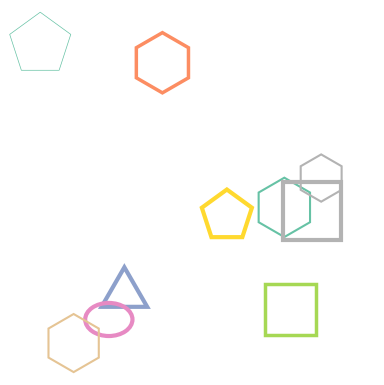[{"shape": "hexagon", "thickness": 1.5, "radius": 0.39, "center": [0.739, 0.461]}, {"shape": "pentagon", "thickness": 0.5, "radius": 0.42, "center": [0.105, 0.885]}, {"shape": "hexagon", "thickness": 2.5, "radius": 0.39, "center": [0.422, 0.837]}, {"shape": "triangle", "thickness": 3, "radius": 0.34, "center": [0.323, 0.237]}, {"shape": "oval", "thickness": 3, "radius": 0.31, "center": [0.283, 0.17]}, {"shape": "square", "thickness": 2.5, "radius": 0.33, "center": [0.755, 0.197]}, {"shape": "pentagon", "thickness": 3, "radius": 0.34, "center": [0.589, 0.439]}, {"shape": "hexagon", "thickness": 1.5, "radius": 0.38, "center": [0.191, 0.109]}, {"shape": "square", "thickness": 3, "radius": 0.38, "center": [0.81, 0.453]}, {"shape": "hexagon", "thickness": 1.5, "radius": 0.31, "center": [0.834, 0.538]}]